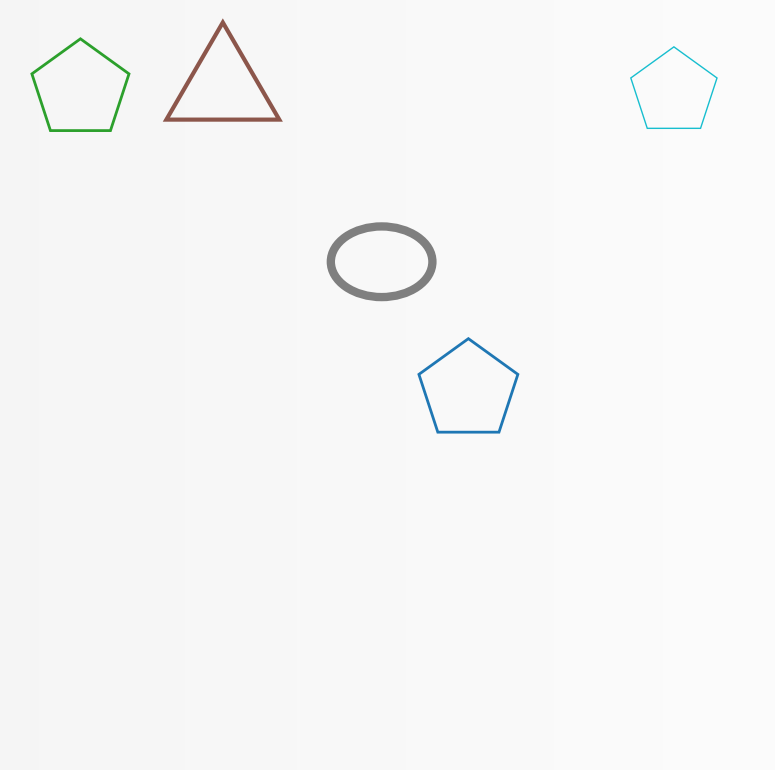[{"shape": "pentagon", "thickness": 1, "radius": 0.34, "center": [0.604, 0.493]}, {"shape": "pentagon", "thickness": 1, "radius": 0.33, "center": [0.104, 0.884]}, {"shape": "triangle", "thickness": 1.5, "radius": 0.42, "center": [0.288, 0.887]}, {"shape": "oval", "thickness": 3, "radius": 0.33, "center": [0.492, 0.66]}, {"shape": "pentagon", "thickness": 0.5, "radius": 0.29, "center": [0.87, 0.881]}]